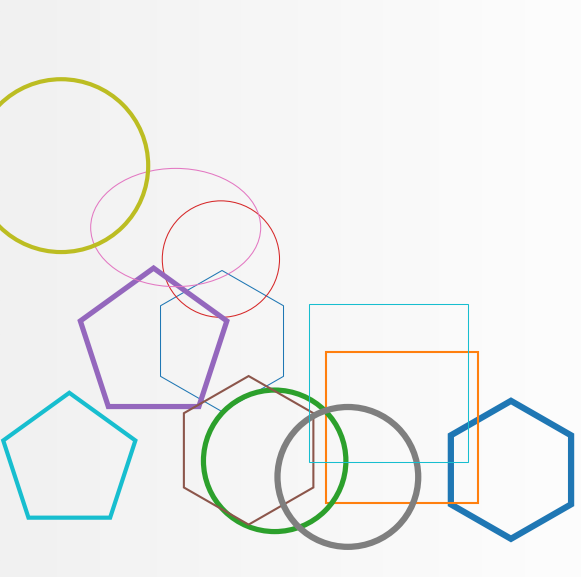[{"shape": "hexagon", "thickness": 3, "radius": 0.6, "center": [0.879, 0.186]}, {"shape": "hexagon", "thickness": 0.5, "radius": 0.61, "center": [0.382, 0.409]}, {"shape": "square", "thickness": 1, "radius": 0.65, "center": [0.691, 0.258]}, {"shape": "circle", "thickness": 2.5, "radius": 0.61, "center": [0.473, 0.201]}, {"shape": "circle", "thickness": 0.5, "radius": 0.5, "center": [0.38, 0.55]}, {"shape": "pentagon", "thickness": 2.5, "radius": 0.66, "center": [0.264, 0.402]}, {"shape": "hexagon", "thickness": 1, "radius": 0.64, "center": [0.428, 0.219]}, {"shape": "oval", "thickness": 0.5, "radius": 0.73, "center": [0.302, 0.605]}, {"shape": "circle", "thickness": 3, "radius": 0.61, "center": [0.598, 0.173]}, {"shape": "circle", "thickness": 2, "radius": 0.75, "center": [0.105, 0.712]}, {"shape": "pentagon", "thickness": 2, "radius": 0.6, "center": [0.119, 0.199]}, {"shape": "square", "thickness": 0.5, "radius": 0.68, "center": [0.668, 0.336]}]